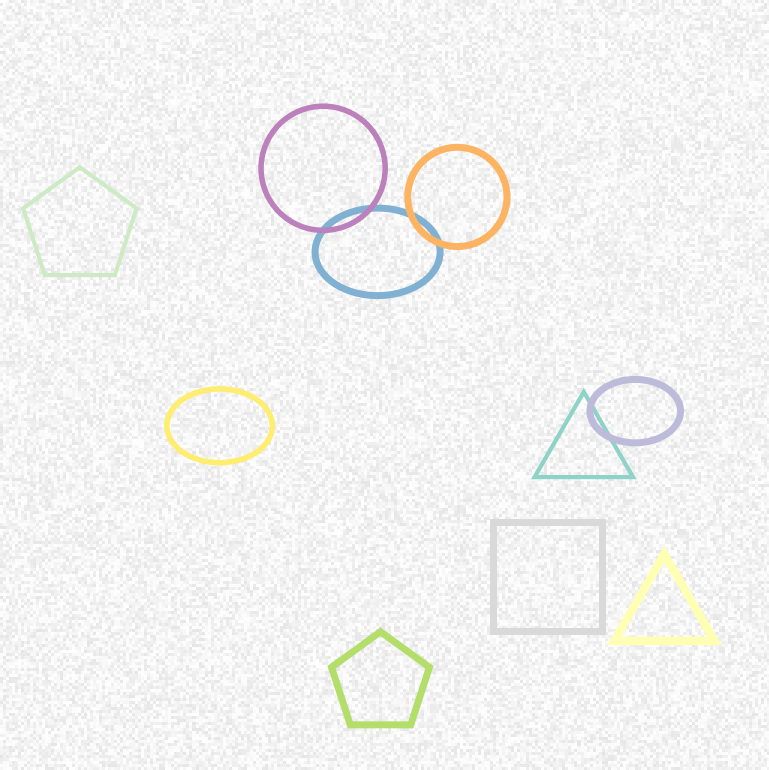[{"shape": "triangle", "thickness": 1.5, "radius": 0.37, "center": [0.758, 0.417]}, {"shape": "triangle", "thickness": 3, "radius": 0.38, "center": [0.863, 0.205]}, {"shape": "oval", "thickness": 2.5, "radius": 0.29, "center": [0.825, 0.466]}, {"shape": "oval", "thickness": 2.5, "radius": 0.41, "center": [0.49, 0.673]}, {"shape": "circle", "thickness": 2.5, "radius": 0.32, "center": [0.594, 0.744]}, {"shape": "pentagon", "thickness": 2.5, "radius": 0.33, "center": [0.494, 0.113]}, {"shape": "square", "thickness": 2.5, "radius": 0.35, "center": [0.711, 0.252]}, {"shape": "circle", "thickness": 2, "radius": 0.4, "center": [0.42, 0.781]}, {"shape": "pentagon", "thickness": 1.5, "radius": 0.39, "center": [0.104, 0.705]}, {"shape": "oval", "thickness": 2, "radius": 0.34, "center": [0.285, 0.447]}]